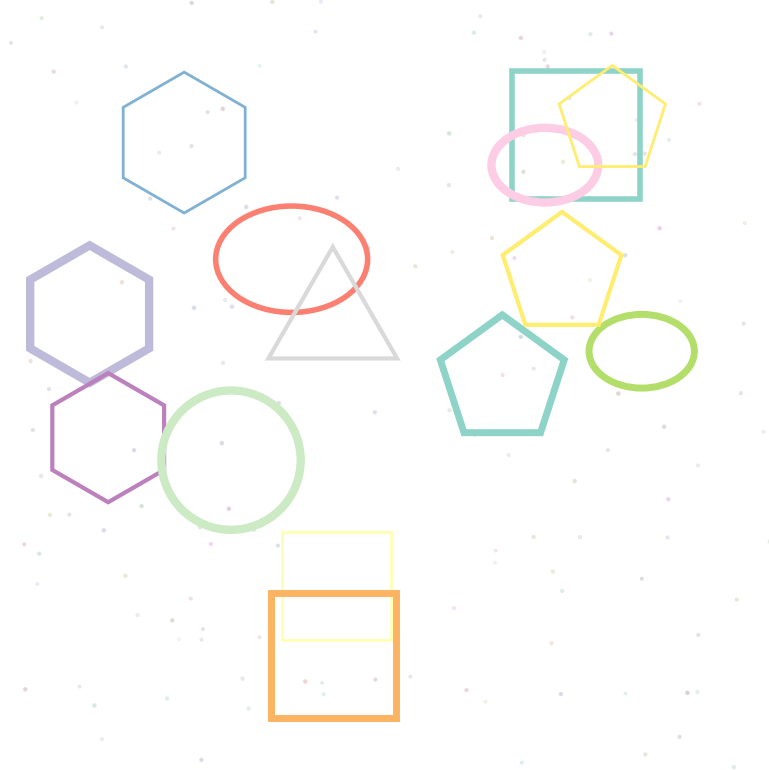[{"shape": "pentagon", "thickness": 2.5, "radius": 0.42, "center": [0.652, 0.507]}, {"shape": "square", "thickness": 2, "radius": 0.42, "center": [0.748, 0.825]}, {"shape": "square", "thickness": 1, "radius": 0.35, "center": [0.437, 0.239]}, {"shape": "hexagon", "thickness": 3, "radius": 0.45, "center": [0.116, 0.592]}, {"shape": "oval", "thickness": 2, "radius": 0.49, "center": [0.379, 0.663]}, {"shape": "hexagon", "thickness": 1, "radius": 0.46, "center": [0.239, 0.815]}, {"shape": "square", "thickness": 2.5, "radius": 0.41, "center": [0.433, 0.149]}, {"shape": "oval", "thickness": 2.5, "radius": 0.34, "center": [0.833, 0.544]}, {"shape": "oval", "thickness": 3, "radius": 0.35, "center": [0.708, 0.786]}, {"shape": "triangle", "thickness": 1.5, "radius": 0.48, "center": [0.432, 0.583]}, {"shape": "hexagon", "thickness": 1.5, "radius": 0.42, "center": [0.141, 0.432]}, {"shape": "circle", "thickness": 3, "radius": 0.45, "center": [0.3, 0.402]}, {"shape": "pentagon", "thickness": 1, "radius": 0.36, "center": [0.795, 0.842]}, {"shape": "pentagon", "thickness": 1.5, "radius": 0.41, "center": [0.73, 0.644]}]